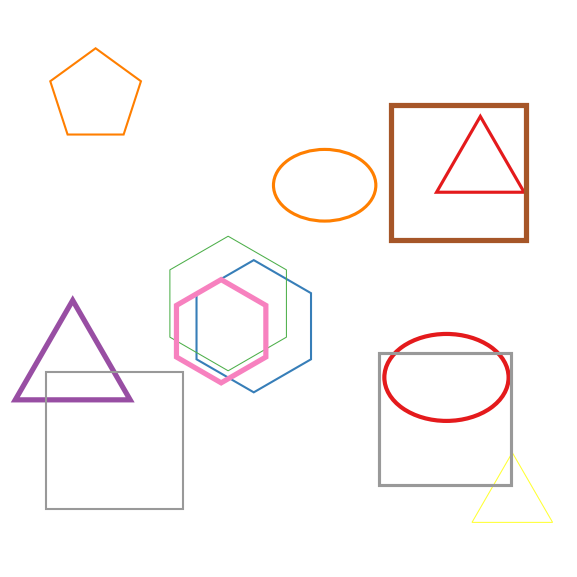[{"shape": "oval", "thickness": 2, "radius": 0.54, "center": [0.773, 0.346]}, {"shape": "triangle", "thickness": 1.5, "radius": 0.44, "center": [0.832, 0.71]}, {"shape": "hexagon", "thickness": 1, "radius": 0.57, "center": [0.439, 0.434]}, {"shape": "hexagon", "thickness": 0.5, "radius": 0.58, "center": [0.395, 0.474]}, {"shape": "triangle", "thickness": 2.5, "radius": 0.57, "center": [0.126, 0.364]}, {"shape": "oval", "thickness": 1.5, "radius": 0.44, "center": [0.562, 0.678]}, {"shape": "pentagon", "thickness": 1, "radius": 0.41, "center": [0.166, 0.833]}, {"shape": "triangle", "thickness": 0.5, "radius": 0.4, "center": [0.887, 0.135]}, {"shape": "square", "thickness": 2.5, "radius": 0.58, "center": [0.794, 0.7]}, {"shape": "hexagon", "thickness": 2.5, "radius": 0.45, "center": [0.383, 0.426]}, {"shape": "square", "thickness": 1, "radius": 0.59, "center": [0.198, 0.236]}, {"shape": "square", "thickness": 1.5, "radius": 0.57, "center": [0.77, 0.273]}]